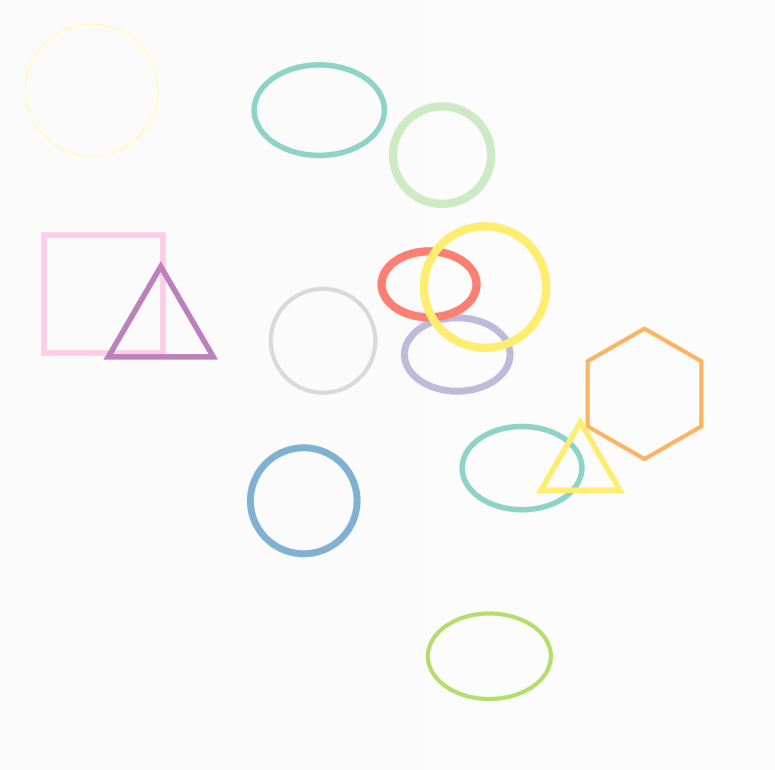[{"shape": "oval", "thickness": 2, "radius": 0.39, "center": [0.674, 0.392]}, {"shape": "oval", "thickness": 2, "radius": 0.42, "center": [0.412, 0.857]}, {"shape": "circle", "thickness": 0.5, "radius": 0.43, "center": [0.118, 0.883]}, {"shape": "oval", "thickness": 2.5, "radius": 0.34, "center": [0.59, 0.54]}, {"shape": "oval", "thickness": 3, "radius": 0.31, "center": [0.554, 0.631]}, {"shape": "circle", "thickness": 2.5, "radius": 0.34, "center": [0.392, 0.35]}, {"shape": "hexagon", "thickness": 1.5, "radius": 0.42, "center": [0.832, 0.489]}, {"shape": "oval", "thickness": 1.5, "radius": 0.4, "center": [0.631, 0.148]}, {"shape": "square", "thickness": 2, "radius": 0.38, "center": [0.133, 0.618]}, {"shape": "circle", "thickness": 1.5, "radius": 0.34, "center": [0.417, 0.557]}, {"shape": "triangle", "thickness": 2, "radius": 0.39, "center": [0.207, 0.576]}, {"shape": "circle", "thickness": 3, "radius": 0.32, "center": [0.57, 0.799]}, {"shape": "triangle", "thickness": 2, "radius": 0.29, "center": [0.749, 0.393]}, {"shape": "circle", "thickness": 3, "radius": 0.39, "center": [0.626, 0.627]}]